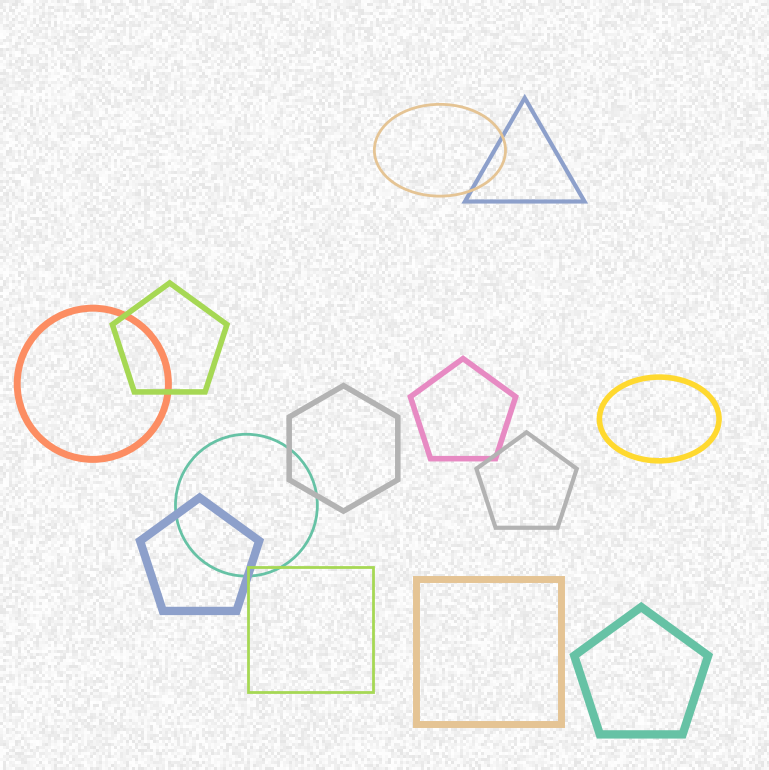[{"shape": "circle", "thickness": 1, "radius": 0.46, "center": [0.32, 0.344]}, {"shape": "pentagon", "thickness": 3, "radius": 0.46, "center": [0.833, 0.12]}, {"shape": "circle", "thickness": 2.5, "radius": 0.49, "center": [0.121, 0.502]}, {"shape": "triangle", "thickness": 1.5, "radius": 0.45, "center": [0.681, 0.783]}, {"shape": "pentagon", "thickness": 3, "radius": 0.41, "center": [0.259, 0.272]}, {"shape": "pentagon", "thickness": 2, "radius": 0.36, "center": [0.601, 0.462]}, {"shape": "pentagon", "thickness": 2, "radius": 0.39, "center": [0.22, 0.554]}, {"shape": "square", "thickness": 1, "radius": 0.41, "center": [0.403, 0.182]}, {"shape": "oval", "thickness": 2, "radius": 0.39, "center": [0.856, 0.456]}, {"shape": "square", "thickness": 2.5, "radius": 0.47, "center": [0.634, 0.154]}, {"shape": "oval", "thickness": 1, "radius": 0.43, "center": [0.571, 0.805]}, {"shape": "pentagon", "thickness": 1.5, "radius": 0.34, "center": [0.684, 0.37]}, {"shape": "hexagon", "thickness": 2, "radius": 0.41, "center": [0.446, 0.418]}]